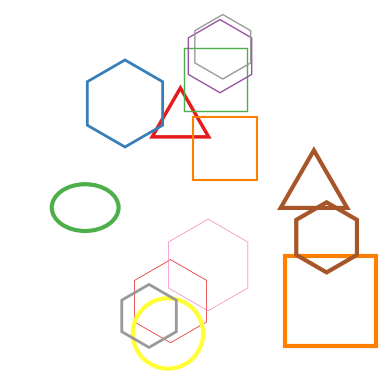[{"shape": "triangle", "thickness": 2.5, "radius": 0.42, "center": [0.469, 0.687]}, {"shape": "hexagon", "thickness": 0.5, "radius": 0.54, "center": [0.443, 0.218]}, {"shape": "hexagon", "thickness": 2, "radius": 0.56, "center": [0.325, 0.731]}, {"shape": "square", "thickness": 1, "radius": 0.41, "center": [0.559, 0.794]}, {"shape": "oval", "thickness": 3, "radius": 0.43, "center": [0.221, 0.461]}, {"shape": "hexagon", "thickness": 1, "radius": 0.47, "center": [0.571, 0.854]}, {"shape": "square", "thickness": 1.5, "radius": 0.41, "center": [0.584, 0.613]}, {"shape": "square", "thickness": 3, "radius": 0.59, "center": [0.858, 0.219]}, {"shape": "circle", "thickness": 3, "radius": 0.46, "center": [0.436, 0.134]}, {"shape": "triangle", "thickness": 3, "radius": 0.5, "center": [0.815, 0.51]}, {"shape": "hexagon", "thickness": 3, "radius": 0.46, "center": [0.848, 0.383]}, {"shape": "hexagon", "thickness": 0.5, "radius": 0.6, "center": [0.541, 0.312]}, {"shape": "hexagon", "thickness": 2, "radius": 0.41, "center": [0.387, 0.179]}, {"shape": "hexagon", "thickness": 1, "radius": 0.42, "center": [0.579, 0.879]}]